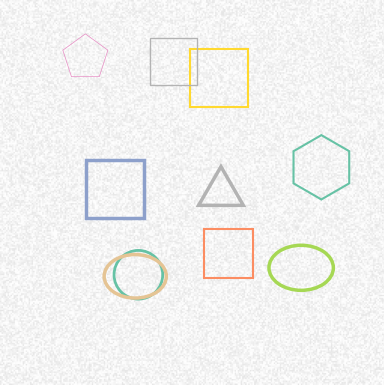[{"shape": "circle", "thickness": 2, "radius": 0.32, "center": [0.359, 0.286]}, {"shape": "hexagon", "thickness": 1.5, "radius": 0.42, "center": [0.835, 0.565]}, {"shape": "square", "thickness": 1.5, "radius": 0.32, "center": [0.593, 0.342]}, {"shape": "square", "thickness": 2.5, "radius": 0.38, "center": [0.298, 0.509]}, {"shape": "pentagon", "thickness": 0.5, "radius": 0.31, "center": [0.222, 0.851]}, {"shape": "oval", "thickness": 2.5, "radius": 0.42, "center": [0.782, 0.304]}, {"shape": "square", "thickness": 1.5, "radius": 0.38, "center": [0.569, 0.797]}, {"shape": "oval", "thickness": 2.5, "radius": 0.4, "center": [0.351, 0.282]}, {"shape": "triangle", "thickness": 2.5, "radius": 0.34, "center": [0.574, 0.5]}, {"shape": "square", "thickness": 1, "radius": 0.31, "center": [0.451, 0.84]}]